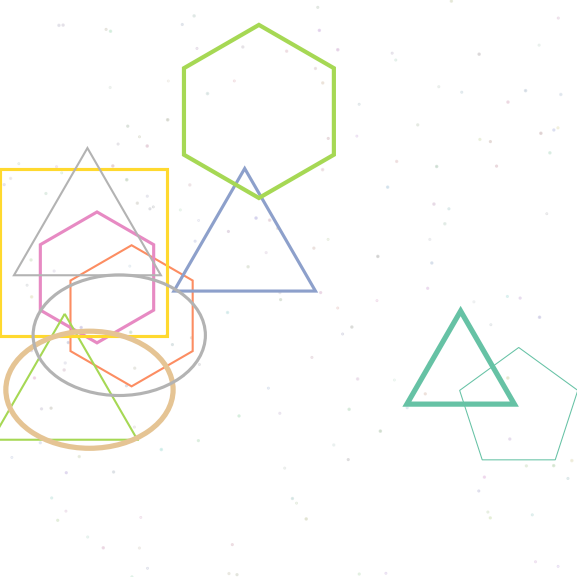[{"shape": "triangle", "thickness": 2.5, "radius": 0.54, "center": [0.798, 0.353]}, {"shape": "pentagon", "thickness": 0.5, "radius": 0.54, "center": [0.898, 0.29]}, {"shape": "hexagon", "thickness": 1, "radius": 0.61, "center": [0.228, 0.452]}, {"shape": "triangle", "thickness": 1.5, "radius": 0.71, "center": [0.424, 0.566]}, {"shape": "hexagon", "thickness": 1.5, "radius": 0.57, "center": [0.168, 0.519]}, {"shape": "triangle", "thickness": 1, "radius": 0.73, "center": [0.112, 0.31]}, {"shape": "hexagon", "thickness": 2, "radius": 0.75, "center": [0.448, 0.806]}, {"shape": "square", "thickness": 1.5, "radius": 0.73, "center": [0.145, 0.562]}, {"shape": "oval", "thickness": 2.5, "radius": 0.72, "center": [0.155, 0.324]}, {"shape": "triangle", "thickness": 1, "radius": 0.73, "center": [0.151, 0.596]}, {"shape": "oval", "thickness": 1.5, "radius": 0.75, "center": [0.206, 0.419]}]